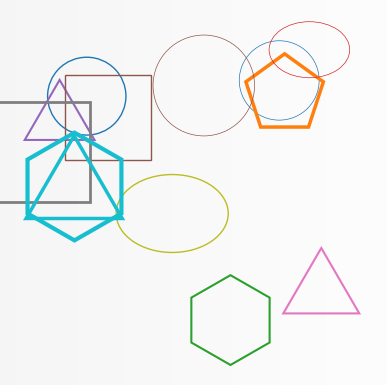[{"shape": "circle", "thickness": 0.5, "radius": 0.52, "center": [0.721, 0.791]}, {"shape": "circle", "thickness": 1, "radius": 0.51, "center": [0.224, 0.75]}, {"shape": "pentagon", "thickness": 2.5, "radius": 0.53, "center": [0.735, 0.755]}, {"shape": "hexagon", "thickness": 1.5, "radius": 0.58, "center": [0.595, 0.169]}, {"shape": "oval", "thickness": 0.5, "radius": 0.52, "center": [0.798, 0.871]}, {"shape": "triangle", "thickness": 1.5, "radius": 0.52, "center": [0.154, 0.688]}, {"shape": "circle", "thickness": 0.5, "radius": 0.65, "center": [0.526, 0.778]}, {"shape": "square", "thickness": 1, "radius": 0.55, "center": [0.279, 0.695]}, {"shape": "triangle", "thickness": 1.5, "radius": 0.57, "center": [0.829, 0.243]}, {"shape": "square", "thickness": 2, "radius": 0.65, "center": [0.104, 0.605]}, {"shape": "oval", "thickness": 1, "radius": 0.72, "center": [0.444, 0.445]}, {"shape": "triangle", "thickness": 2.5, "radius": 0.72, "center": [0.191, 0.504]}, {"shape": "hexagon", "thickness": 3, "radius": 0.7, "center": [0.192, 0.516]}]